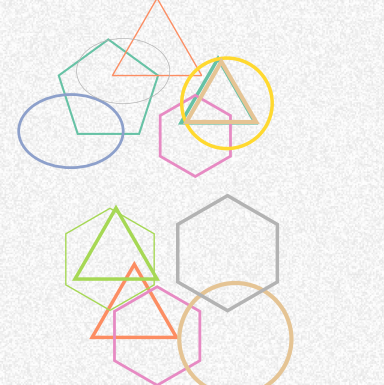[{"shape": "pentagon", "thickness": 1.5, "radius": 0.68, "center": [0.282, 0.762]}, {"shape": "triangle", "thickness": 2.5, "radius": 0.56, "center": [0.566, 0.737]}, {"shape": "triangle", "thickness": 1, "radius": 0.67, "center": [0.408, 0.871]}, {"shape": "triangle", "thickness": 2.5, "radius": 0.63, "center": [0.349, 0.187]}, {"shape": "oval", "thickness": 2, "radius": 0.68, "center": [0.184, 0.659]}, {"shape": "hexagon", "thickness": 2, "radius": 0.64, "center": [0.408, 0.127]}, {"shape": "hexagon", "thickness": 2, "radius": 0.53, "center": [0.507, 0.647]}, {"shape": "hexagon", "thickness": 1, "radius": 0.66, "center": [0.286, 0.326]}, {"shape": "triangle", "thickness": 2.5, "radius": 0.62, "center": [0.301, 0.337]}, {"shape": "circle", "thickness": 2.5, "radius": 0.59, "center": [0.59, 0.732]}, {"shape": "triangle", "thickness": 3, "radius": 0.52, "center": [0.575, 0.735]}, {"shape": "circle", "thickness": 3, "radius": 0.73, "center": [0.611, 0.119]}, {"shape": "oval", "thickness": 0.5, "radius": 0.61, "center": [0.32, 0.815]}, {"shape": "hexagon", "thickness": 2.5, "radius": 0.75, "center": [0.591, 0.342]}]